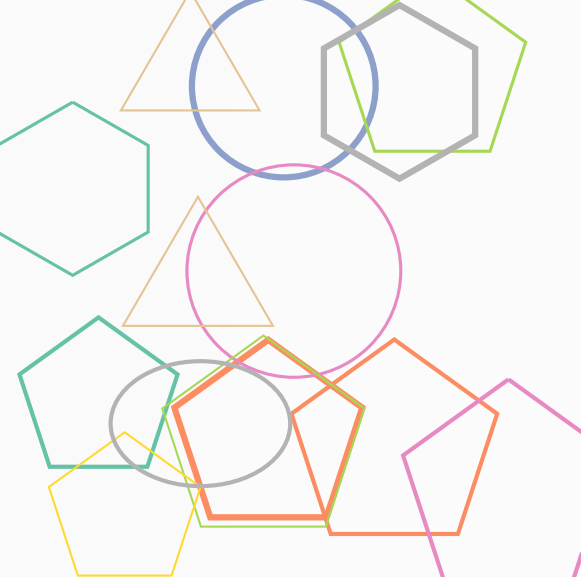[{"shape": "pentagon", "thickness": 2, "radius": 0.71, "center": [0.169, 0.307]}, {"shape": "hexagon", "thickness": 1.5, "radius": 0.75, "center": [0.125, 0.672]}, {"shape": "pentagon", "thickness": 3, "radius": 0.85, "center": [0.462, 0.241]}, {"shape": "pentagon", "thickness": 2, "radius": 0.93, "center": [0.678, 0.225]}, {"shape": "circle", "thickness": 3, "radius": 0.79, "center": [0.488, 0.85]}, {"shape": "circle", "thickness": 1.5, "radius": 0.92, "center": [0.506, 0.53]}, {"shape": "pentagon", "thickness": 2, "radius": 0.95, "center": [0.875, 0.152]}, {"shape": "pentagon", "thickness": 1, "radius": 0.91, "center": [0.453, 0.235]}, {"shape": "pentagon", "thickness": 1.5, "radius": 0.84, "center": [0.744, 0.874]}, {"shape": "pentagon", "thickness": 1, "radius": 0.69, "center": [0.215, 0.113]}, {"shape": "triangle", "thickness": 1, "radius": 0.69, "center": [0.327, 0.877]}, {"shape": "triangle", "thickness": 1, "radius": 0.75, "center": [0.341, 0.509]}, {"shape": "oval", "thickness": 2, "radius": 0.77, "center": [0.345, 0.266]}, {"shape": "hexagon", "thickness": 3, "radius": 0.75, "center": [0.687, 0.84]}]